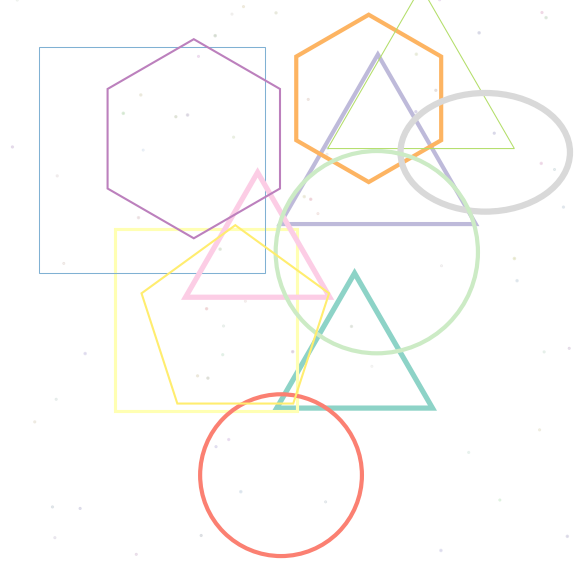[{"shape": "triangle", "thickness": 2.5, "radius": 0.78, "center": [0.614, 0.37]}, {"shape": "square", "thickness": 1.5, "radius": 0.78, "center": [0.357, 0.445]}, {"shape": "triangle", "thickness": 2, "radius": 0.98, "center": [0.654, 0.709]}, {"shape": "circle", "thickness": 2, "radius": 0.7, "center": [0.487, 0.176]}, {"shape": "square", "thickness": 0.5, "radius": 0.98, "center": [0.264, 0.723]}, {"shape": "hexagon", "thickness": 2, "radius": 0.72, "center": [0.638, 0.829]}, {"shape": "triangle", "thickness": 0.5, "radius": 0.93, "center": [0.729, 0.835]}, {"shape": "triangle", "thickness": 2.5, "radius": 0.72, "center": [0.446, 0.557]}, {"shape": "oval", "thickness": 3, "radius": 0.73, "center": [0.84, 0.735]}, {"shape": "hexagon", "thickness": 1, "radius": 0.86, "center": [0.336, 0.759]}, {"shape": "circle", "thickness": 2, "radius": 0.88, "center": [0.652, 0.562]}, {"shape": "pentagon", "thickness": 1, "radius": 0.85, "center": [0.407, 0.438]}]